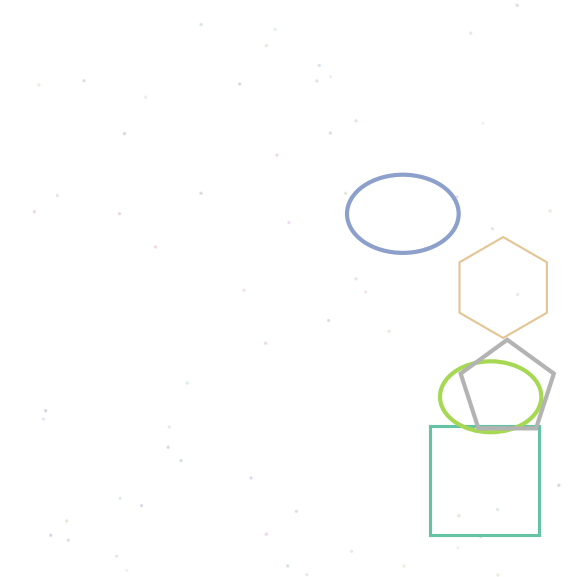[{"shape": "square", "thickness": 1.5, "radius": 0.47, "center": [0.839, 0.167]}, {"shape": "oval", "thickness": 2, "radius": 0.48, "center": [0.698, 0.629]}, {"shape": "oval", "thickness": 2, "radius": 0.44, "center": [0.85, 0.312]}, {"shape": "hexagon", "thickness": 1, "radius": 0.44, "center": [0.871, 0.501]}, {"shape": "pentagon", "thickness": 2, "radius": 0.42, "center": [0.878, 0.326]}]